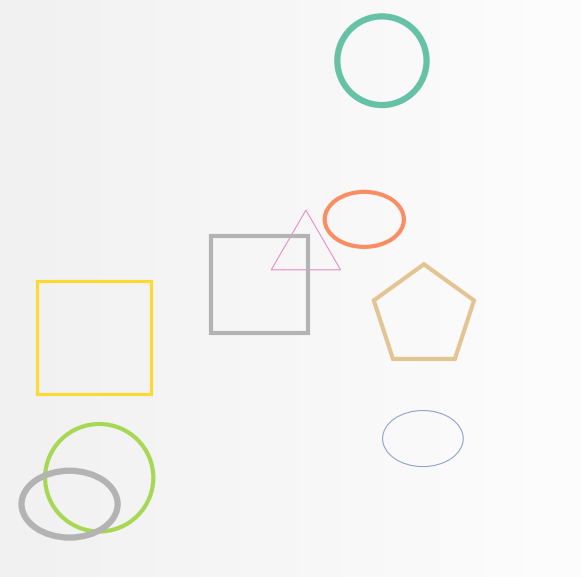[{"shape": "circle", "thickness": 3, "radius": 0.38, "center": [0.657, 0.894]}, {"shape": "oval", "thickness": 2, "radius": 0.34, "center": [0.627, 0.619]}, {"shape": "oval", "thickness": 0.5, "radius": 0.35, "center": [0.728, 0.24]}, {"shape": "triangle", "thickness": 0.5, "radius": 0.34, "center": [0.526, 0.566]}, {"shape": "circle", "thickness": 2, "radius": 0.47, "center": [0.171, 0.172]}, {"shape": "square", "thickness": 1.5, "radius": 0.49, "center": [0.162, 0.415]}, {"shape": "pentagon", "thickness": 2, "radius": 0.45, "center": [0.729, 0.451]}, {"shape": "square", "thickness": 2, "radius": 0.42, "center": [0.446, 0.506]}, {"shape": "oval", "thickness": 3, "radius": 0.41, "center": [0.12, 0.126]}]